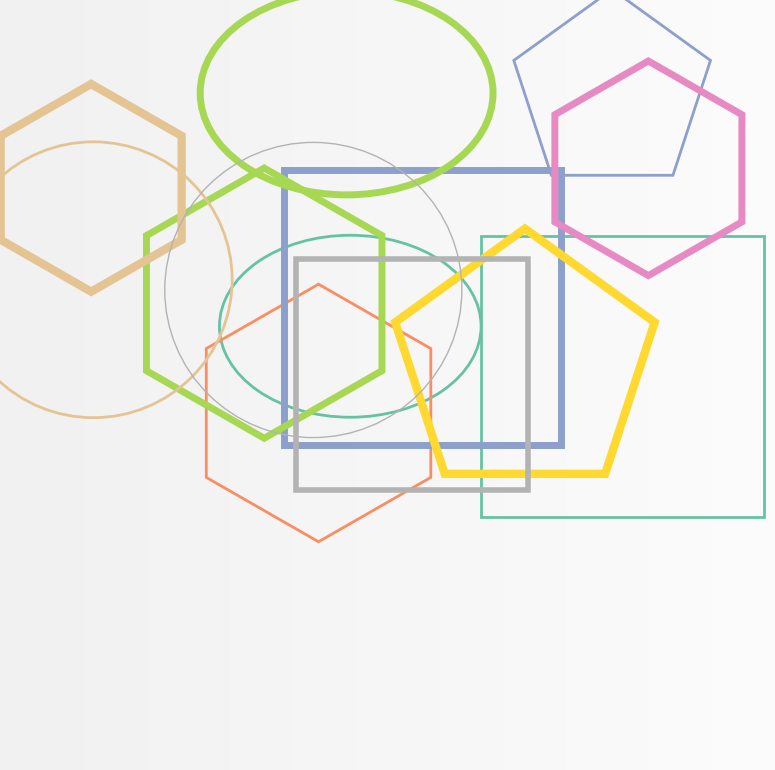[{"shape": "square", "thickness": 1, "radius": 0.91, "center": [0.803, 0.512]}, {"shape": "oval", "thickness": 1, "radius": 0.84, "center": [0.452, 0.576]}, {"shape": "hexagon", "thickness": 1, "radius": 0.84, "center": [0.411, 0.464]}, {"shape": "square", "thickness": 2.5, "radius": 0.89, "center": [0.545, 0.601]}, {"shape": "pentagon", "thickness": 1, "radius": 0.67, "center": [0.79, 0.88]}, {"shape": "hexagon", "thickness": 2.5, "radius": 0.7, "center": [0.837, 0.781]}, {"shape": "hexagon", "thickness": 2.5, "radius": 0.88, "center": [0.341, 0.606]}, {"shape": "oval", "thickness": 2.5, "radius": 0.94, "center": [0.447, 0.879]}, {"shape": "pentagon", "thickness": 3, "radius": 0.88, "center": [0.677, 0.527]}, {"shape": "circle", "thickness": 1, "radius": 0.9, "center": [0.12, 0.637]}, {"shape": "hexagon", "thickness": 3, "radius": 0.67, "center": [0.118, 0.756]}, {"shape": "square", "thickness": 2, "radius": 0.75, "center": [0.531, 0.514]}, {"shape": "circle", "thickness": 0.5, "radius": 0.96, "center": [0.404, 0.623]}]